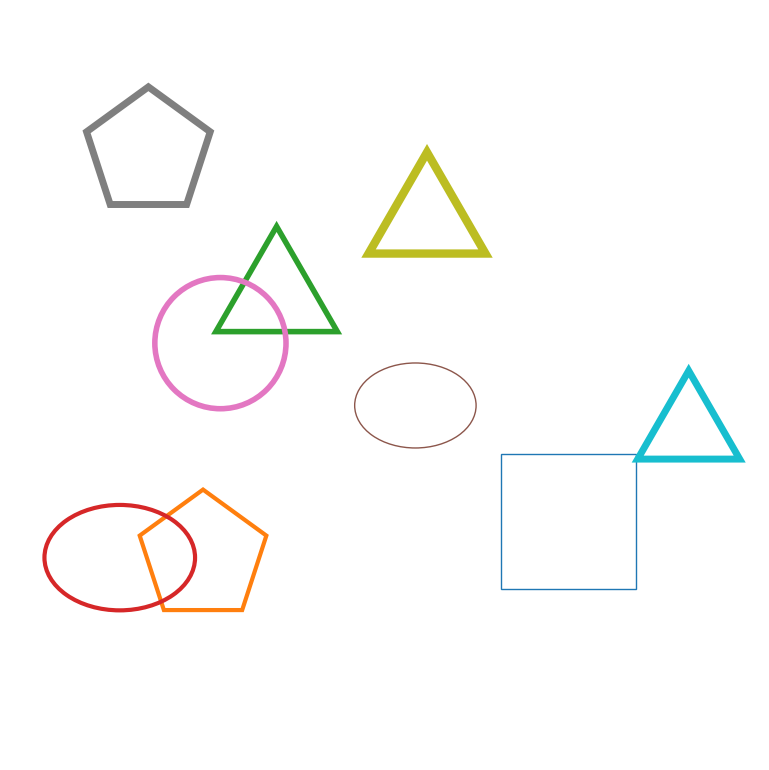[{"shape": "square", "thickness": 0.5, "radius": 0.44, "center": [0.738, 0.323]}, {"shape": "pentagon", "thickness": 1.5, "radius": 0.43, "center": [0.264, 0.278]}, {"shape": "triangle", "thickness": 2, "radius": 0.46, "center": [0.359, 0.615]}, {"shape": "oval", "thickness": 1.5, "radius": 0.49, "center": [0.156, 0.276]}, {"shape": "oval", "thickness": 0.5, "radius": 0.39, "center": [0.539, 0.473]}, {"shape": "circle", "thickness": 2, "radius": 0.43, "center": [0.286, 0.554]}, {"shape": "pentagon", "thickness": 2.5, "radius": 0.42, "center": [0.193, 0.803]}, {"shape": "triangle", "thickness": 3, "radius": 0.44, "center": [0.555, 0.715]}, {"shape": "triangle", "thickness": 2.5, "radius": 0.38, "center": [0.894, 0.442]}]